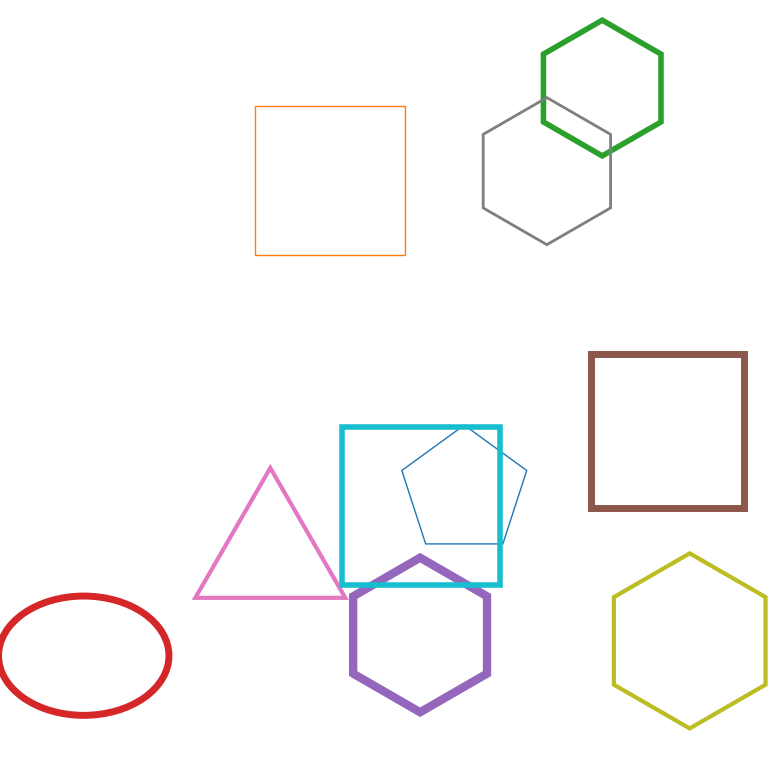[{"shape": "pentagon", "thickness": 0.5, "radius": 0.43, "center": [0.603, 0.363]}, {"shape": "square", "thickness": 0.5, "radius": 0.49, "center": [0.428, 0.766]}, {"shape": "hexagon", "thickness": 2, "radius": 0.44, "center": [0.782, 0.886]}, {"shape": "oval", "thickness": 2.5, "radius": 0.55, "center": [0.109, 0.148]}, {"shape": "hexagon", "thickness": 3, "radius": 0.5, "center": [0.546, 0.175]}, {"shape": "square", "thickness": 2.5, "radius": 0.5, "center": [0.867, 0.441]}, {"shape": "triangle", "thickness": 1.5, "radius": 0.56, "center": [0.351, 0.28]}, {"shape": "hexagon", "thickness": 1, "radius": 0.48, "center": [0.71, 0.778]}, {"shape": "hexagon", "thickness": 1.5, "radius": 0.57, "center": [0.896, 0.168]}, {"shape": "square", "thickness": 2, "radius": 0.51, "center": [0.546, 0.342]}]